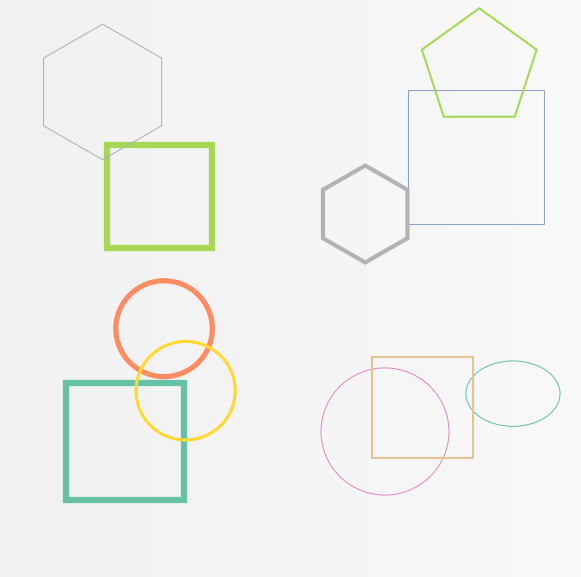[{"shape": "square", "thickness": 3, "radius": 0.51, "center": [0.215, 0.235]}, {"shape": "oval", "thickness": 0.5, "radius": 0.4, "center": [0.883, 0.317]}, {"shape": "circle", "thickness": 2.5, "radius": 0.42, "center": [0.282, 0.43]}, {"shape": "square", "thickness": 0.5, "radius": 0.58, "center": [0.819, 0.727]}, {"shape": "circle", "thickness": 0.5, "radius": 0.55, "center": [0.662, 0.252]}, {"shape": "square", "thickness": 3, "radius": 0.45, "center": [0.275, 0.659]}, {"shape": "pentagon", "thickness": 1, "radius": 0.52, "center": [0.825, 0.881]}, {"shape": "circle", "thickness": 1.5, "radius": 0.43, "center": [0.319, 0.323]}, {"shape": "square", "thickness": 1, "radius": 0.44, "center": [0.727, 0.294]}, {"shape": "hexagon", "thickness": 2, "radius": 0.42, "center": [0.628, 0.629]}, {"shape": "hexagon", "thickness": 0.5, "radius": 0.59, "center": [0.177, 0.84]}]